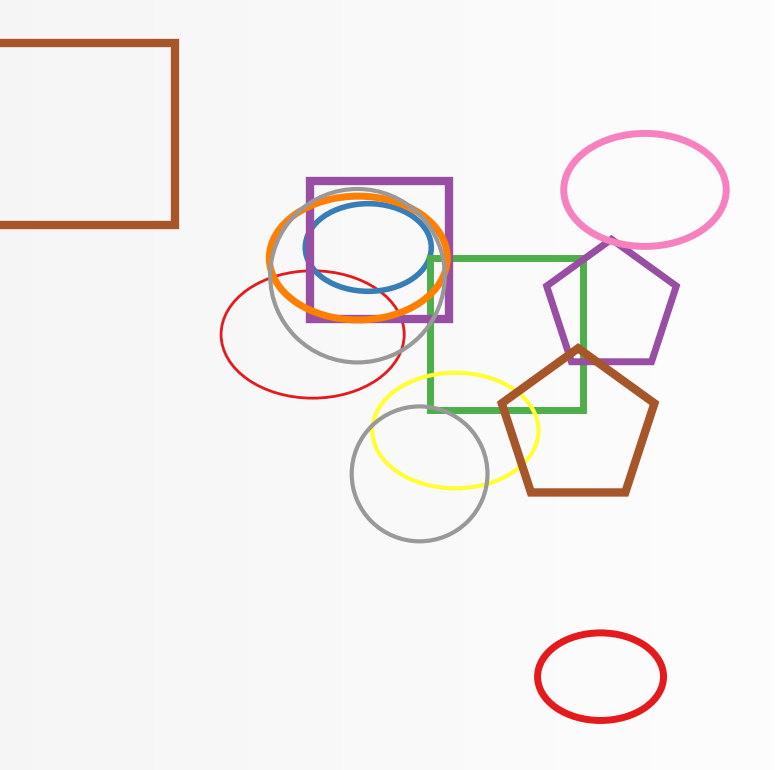[{"shape": "oval", "thickness": 1, "radius": 0.59, "center": [0.403, 0.566]}, {"shape": "oval", "thickness": 2.5, "radius": 0.41, "center": [0.775, 0.121]}, {"shape": "oval", "thickness": 2, "radius": 0.41, "center": [0.475, 0.679]}, {"shape": "square", "thickness": 2.5, "radius": 0.49, "center": [0.653, 0.567]}, {"shape": "square", "thickness": 3, "radius": 0.45, "center": [0.489, 0.676]}, {"shape": "pentagon", "thickness": 2.5, "radius": 0.44, "center": [0.789, 0.601]}, {"shape": "oval", "thickness": 2.5, "radius": 0.57, "center": [0.462, 0.665]}, {"shape": "oval", "thickness": 1.5, "radius": 0.54, "center": [0.588, 0.441]}, {"shape": "square", "thickness": 3, "radius": 0.59, "center": [0.108, 0.826]}, {"shape": "pentagon", "thickness": 3, "radius": 0.52, "center": [0.746, 0.444]}, {"shape": "oval", "thickness": 2.5, "radius": 0.52, "center": [0.832, 0.753]}, {"shape": "circle", "thickness": 1.5, "radius": 0.44, "center": [0.541, 0.385]}, {"shape": "circle", "thickness": 1.5, "radius": 0.56, "center": [0.461, 0.642]}]